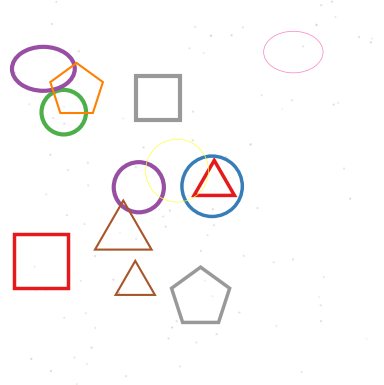[{"shape": "square", "thickness": 2.5, "radius": 0.35, "center": [0.106, 0.322]}, {"shape": "triangle", "thickness": 2.5, "radius": 0.3, "center": [0.556, 0.523]}, {"shape": "circle", "thickness": 2.5, "radius": 0.39, "center": [0.551, 0.516]}, {"shape": "circle", "thickness": 3, "radius": 0.29, "center": [0.166, 0.709]}, {"shape": "circle", "thickness": 3, "radius": 0.33, "center": [0.361, 0.514]}, {"shape": "oval", "thickness": 3, "radius": 0.41, "center": [0.113, 0.821]}, {"shape": "pentagon", "thickness": 1.5, "radius": 0.36, "center": [0.199, 0.765]}, {"shape": "circle", "thickness": 0.5, "radius": 0.41, "center": [0.46, 0.557]}, {"shape": "triangle", "thickness": 1.5, "radius": 0.42, "center": [0.32, 0.394]}, {"shape": "triangle", "thickness": 1.5, "radius": 0.29, "center": [0.351, 0.263]}, {"shape": "oval", "thickness": 0.5, "radius": 0.39, "center": [0.762, 0.865]}, {"shape": "pentagon", "thickness": 2.5, "radius": 0.4, "center": [0.521, 0.227]}, {"shape": "square", "thickness": 3, "radius": 0.29, "center": [0.411, 0.745]}]